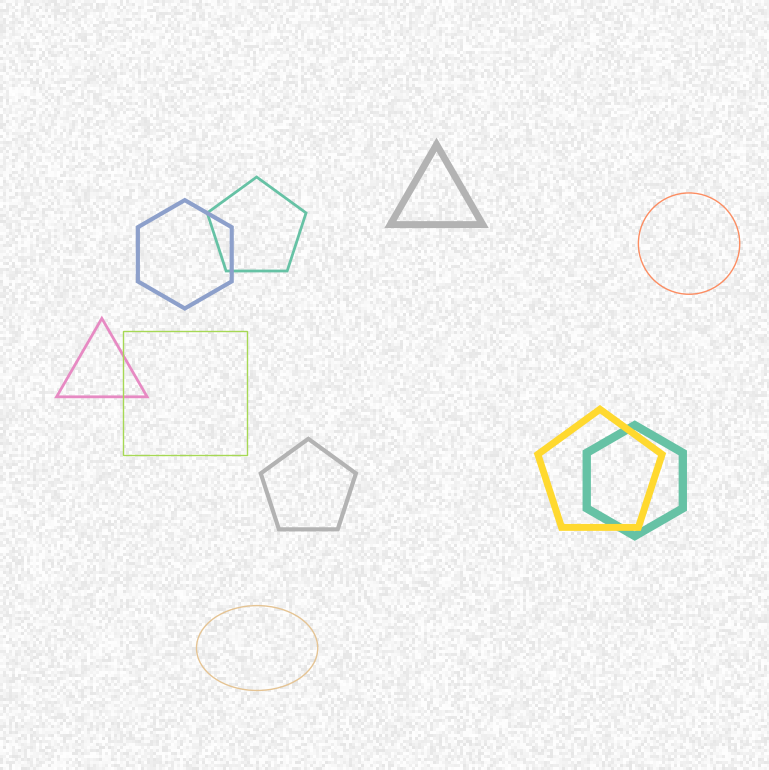[{"shape": "hexagon", "thickness": 3, "radius": 0.36, "center": [0.824, 0.376]}, {"shape": "pentagon", "thickness": 1, "radius": 0.34, "center": [0.333, 0.703]}, {"shape": "circle", "thickness": 0.5, "radius": 0.33, "center": [0.895, 0.684]}, {"shape": "hexagon", "thickness": 1.5, "radius": 0.35, "center": [0.24, 0.67]}, {"shape": "triangle", "thickness": 1, "radius": 0.34, "center": [0.132, 0.519]}, {"shape": "square", "thickness": 0.5, "radius": 0.4, "center": [0.24, 0.49]}, {"shape": "pentagon", "thickness": 2.5, "radius": 0.42, "center": [0.779, 0.384]}, {"shape": "oval", "thickness": 0.5, "radius": 0.39, "center": [0.334, 0.158]}, {"shape": "pentagon", "thickness": 1.5, "radius": 0.32, "center": [0.4, 0.365]}, {"shape": "triangle", "thickness": 2.5, "radius": 0.35, "center": [0.567, 0.743]}]